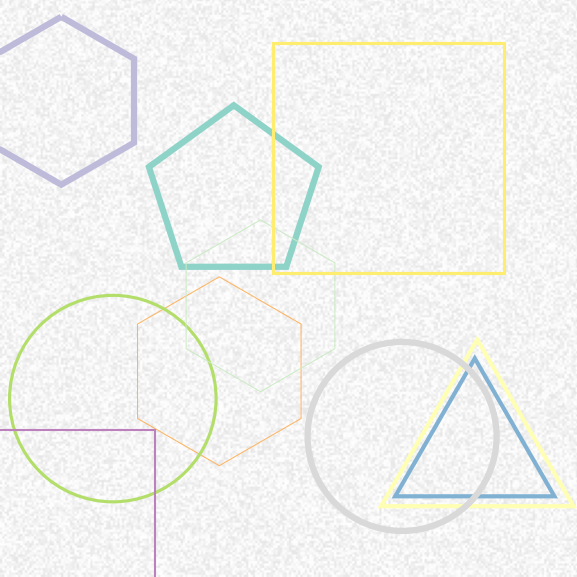[{"shape": "pentagon", "thickness": 3, "radius": 0.77, "center": [0.405, 0.662]}, {"shape": "triangle", "thickness": 2, "radius": 0.96, "center": [0.826, 0.219]}, {"shape": "hexagon", "thickness": 3, "radius": 0.73, "center": [0.106, 0.825]}, {"shape": "triangle", "thickness": 2, "radius": 0.8, "center": [0.822, 0.219]}, {"shape": "hexagon", "thickness": 0.5, "radius": 0.82, "center": [0.38, 0.356]}, {"shape": "circle", "thickness": 1.5, "radius": 0.89, "center": [0.195, 0.309]}, {"shape": "circle", "thickness": 3, "radius": 0.82, "center": [0.696, 0.243]}, {"shape": "square", "thickness": 1, "radius": 0.69, "center": [0.13, 0.116]}, {"shape": "hexagon", "thickness": 0.5, "radius": 0.74, "center": [0.451, 0.47]}, {"shape": "square", "thickness": 1.5, "radius": 1.0, "center": [0.673, 0.726]}]